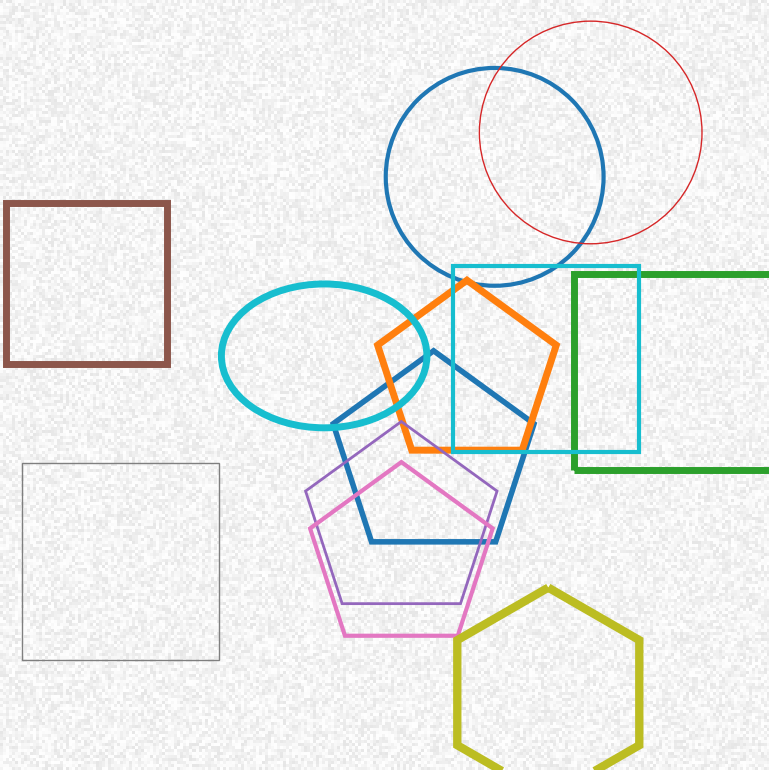[{"shape": "pentagon", "thickness": 2, "radius": 0.69, "center": [0.563, 0.407]}, {"shape": "circle", "thickness": 1.5, "radius": 0.71, "center": [0.642, 0.77]}, {"shape": "pentagon", "thickness": 2.5, "radius": 0.61, "center": [0.606, 0.514]}, {"shape": "square", "thickness": 2.5, "radius": 0.64, "center": [0.873, 0.517]}, {"shape": "circle", "thickness": 0.5, "radius": 0.72, "center": [0.767, 0.828]}, {"shape": "pentagon", "thickness": 1, "radius": 0.65, "center": [0.521, 0.322]}, {"shape": "square", "thickness": 2.5, "radius": 0.52, "center": [0.112, 0.632]}, {"shape": "pentagon", "thickness": 1.5, "radius": 0.62, "center": [0.521, 0.275]}, {"shape": "square", "thickness": 0.5, "radius": 0.64, "center": [0.156, 0.271]}, {"shape": "hexagon", "thickness": 3, "radius": 0.68, "center": [0.712, 0.1]}, {"shape": "square", "thickness": 1.5, "radius": 0.6, "center": [0.709, 0.533]}, {"shape": "oval", "thickness": 2.5, "radius": 0.67, "center": [0.421, 0.538]}]